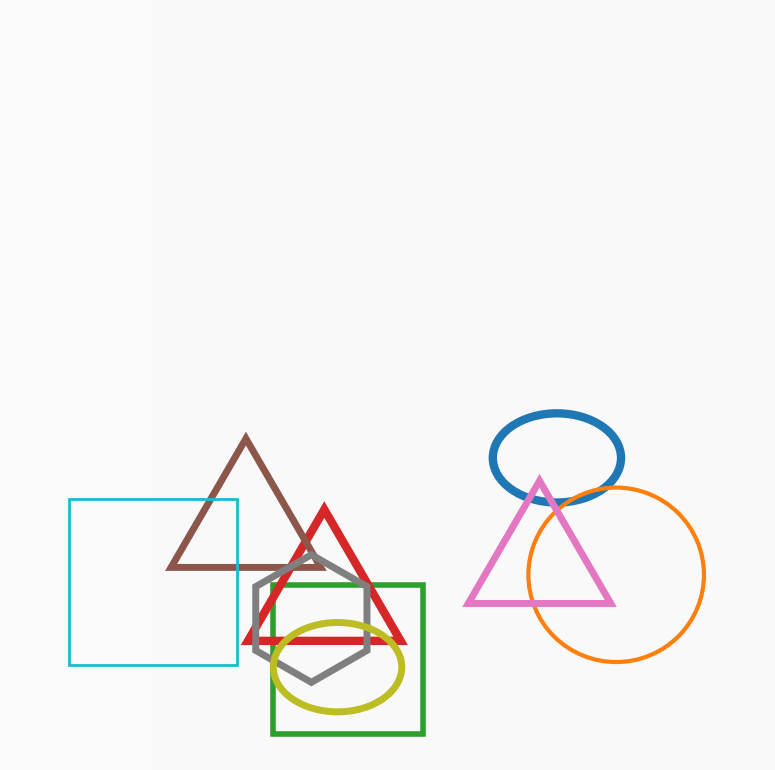[{"shape": "oval", "thickness": 3, "radius": 0.41, "center": [0.719, 0.405]}, {"shape": "circle", "thickness": 1.5, "radius": 0.57, "center": [0.795, 0.253]}, {"shape": "square", "thickness": 2, "radius": 0.48, "center": [0.449, 0.143]}, {"shape": "triangle", "thickness": 3, "radius": 0.57, "center": [0.418, 0.225]}, {"shape": "triangle", "thickness": 2.5, "radius": 0.56, "center": [0.317, 0.319]}, {"shape": "triangle", "thickness": 2.5, "radius": 0.53, "center": [0.696, 0.269]}, {"shape": "hexagon", "thickness": 2.5, "radius": 0.41, "center": [0.402, 0.197]}, {"shape": "oval", "thickness": 2.5, "radius": 0.41, "center": [0.436, 0.134]}, {"shape": "square", "thickness": 1, "radius": 0.54, "center": [0.197, 0.244]}]